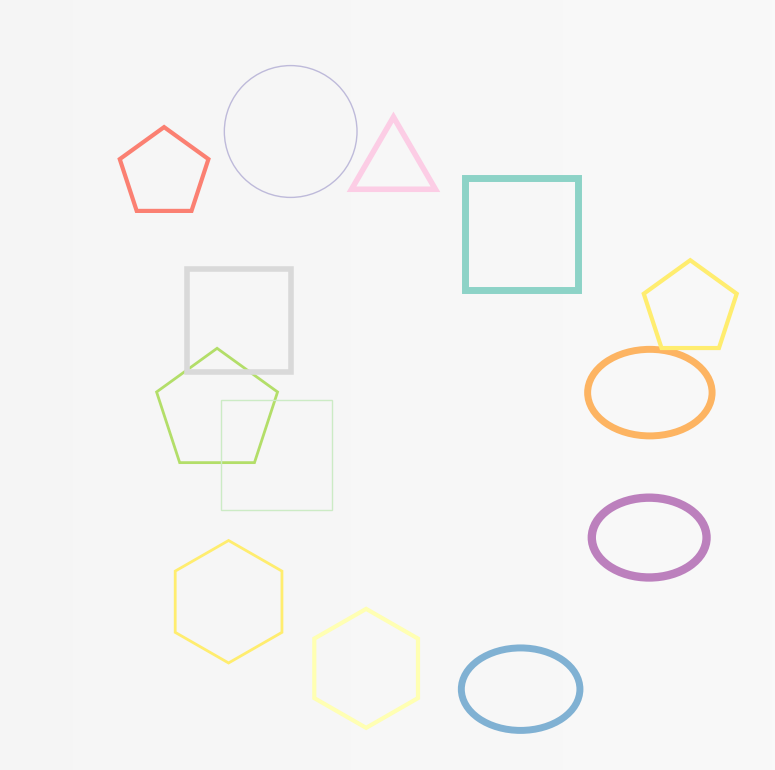[{"shape": "square", "thickness": 2.5, "radius": 0.36, "center": [0.673, 0.696]}, {"shape": "hexagon", "thickness": 1.5, "radius": 0.39, "center": [0.472, 0.132]}, {"shape": "circle", "thickness": 0.5, "radius": 0.43, "center": [0.375, 0.829]}, {"shape": "pentagon", "thickness": 1.5, "radius": 0.3, "center": [0.212, 0.775]}, {"shape": "oval", "thickness": 2.5, "radius": 0.38, "center": [0.672, 0.105]}, {"shape": "oval", "thickness": 2.5, "radius": 0.4, "center": [0.839, 0.49]}, {"shape": "pentagon", "thickness": 1, "radius": 0.41, "center": [0.28, 0.466]}, {"shape": "triangle", "thickness": 2, "radius": 0.31, "center": [0.508, 0.785]}, {"shape": "square", "thickness": 2, "radius": 0.33, "center": [0.308, 0.584]}, {"shape": "oval", "thickness": 3, "radius": 0.37, "center": [0.838, 0.302]}, {"shape": "square", "thickness": 0.5, "radius": 0.36, "center": [0.357, 0.409]}, {"shape": "hexagon", "thickness": 1, "radius": 0.4, "center": [0.295, 0.219]}, {"shape": "pentagon", "thickness": 1.5, "radius": 0.32, "center": [0.891, 0.599]}]